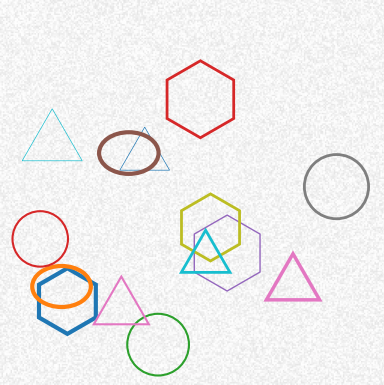[{"shape": "hexagon", "thickness": 3, "radius": 0.43, "center": [0.175, 0.218]}, {"shape": "triangle", "thickness": 0.5, "radius": 0.37, "center": [0.376, 0.595]}, {"shape": "oval", "thickness": 3, "radius": 0.38, "center": [0.16, 0.256]}, {"shape": "circle", "thickness": 1.5, "radius": 0.4, "center": [0.411, 0.105]}, {"shape": "hexagon", "thickness": 2, "radius": 0.5, "center": [0.52, 0.742]}, {"shape": "circle", "thickness": 1.5, "radius": 0.36, "center": [0.105, 0.379]}, {"shape": "hexagon", "thickness": 1, "radius": 0.49, "center": [0.59, 0.343]}, {"shape": "oval", "thickness": 3, "radius": 0.39, "center": [0.335, 0.602]}, {"shape": "triangle", "thickness": 2.5, "radius": 0.4, "center": [0.761, 0.261]}, {"shape": "triangle", "thickness": 1.5, "radius": 0.41, "center": [0.315, 0.199]}, {"shape": "circle", "thickness": 2, "radius": 0.42, "center": [0.874, 0.515]}, {"shape": "hexagon", "thickness": 2, "radius": 0.44, "center": [0.547, 0.409]}, {"shape": "triangle", "thickness": 2, "radius": 0.36, "center": [0.534, 0.329]}, {"shape": "triangle", "thickness": 0.5, "radius": 0.45, "center": [0.136, 0.627]}]